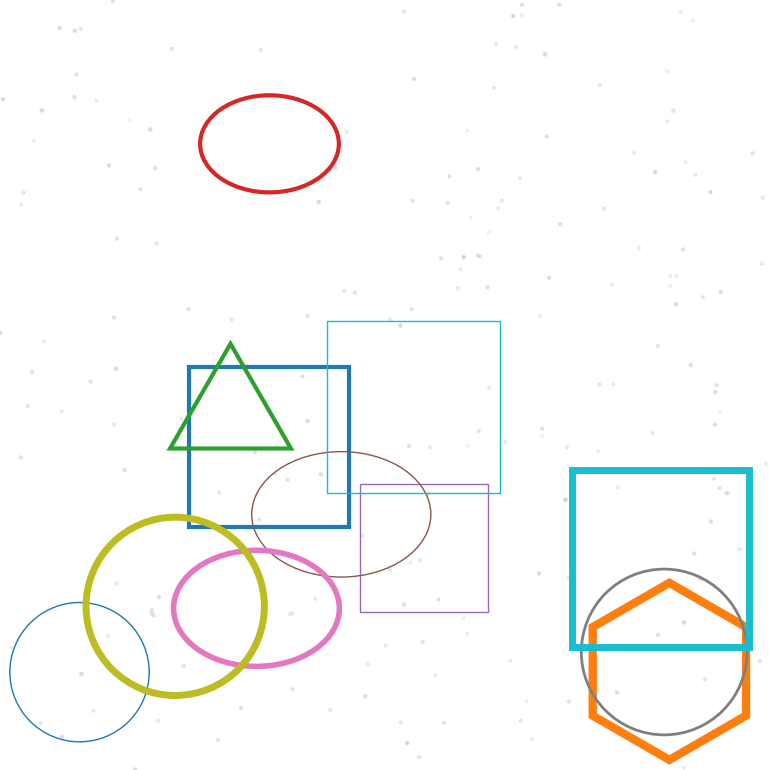[{"shape": "square", "thickness": 1.5, "radius": 0.52, "center": [0.35, 0.419]}, {"shape": "circle", "thickness": 0.5, "radius": 0.45, "center": [0.103, 0.127]}, {"shape": "hexagon", "thickness": 3, "radius": 0.57, "center": [0.869, 0.128]}, {"shape": "triangle", "thickness": 1.5, "radius": 0.45, "center": [0.299, 0.463]}, {"shape": "oval", "thickness": 1.5, "radius": 0.45, "center": [0.35, 0.813]}, {"shape": "square", "thickness": 0.5, "radius": 0.42, "center": [0.551, 0.288]}, {"shape": "oval", "thickness": 0.5, "radius": 0.58, "center": [0.443, 0.332]}, {"shape": "oval", "thickness": 2, "radius": 0.54, "center": [0.333, 0.21]}, {"shape": "circle", "thickness": 1, "radius": 0.54, "center": [0.863, 0.153]}, {"shape": "circle", "thickness": 2.5, "radius": 0.58, "center": [0.228, 0.213]}, {"shape": "square", "thickness": 0.5, "radius": 0.56, "center": [0.537, 0.472]}, {"shape": "square", "thickness": 2.5, "radius": 0.58, "center": [0.858, 0.275]}]